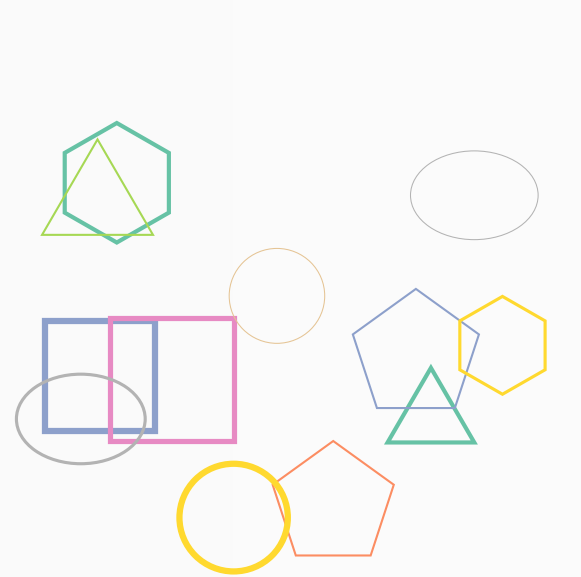[{"shape": "hexagon", "thickness": 2, "radius": 0.52, "center": [0.201, 0.683]}, {"shape": "triangle", "thickness": 2, "radius": 0.43, "center": [0.741, 0.276]}, {"shape": "pentagon", "thickness": 1, "radius": 0.55, "center": [0.573, 0.126]}, {"shape": "pentagon", "thickness": 1, "radius": 0.57, "center": [0.716, 0.385]}, {"shape": "square", "thickness": 3, "radius": 0.47, "center": [0.171, 0.348]}, {"shape": "square", "thickness": 2.5, "radius": 0.53, "center": [0.296, 0.342]}, {"shape": "triangle", "thickness": 1, "radius": 0.55, "center": [0.168, 0.648]}, {"shape": "circle", "thickness": 3, "radius": 0.47, "center": [0.402, 0.103]}, {"shape": "hexagon", "thickness": 1.5, "radius": 0.42, "center": [0.864, 0.401]}, {"shape": "circle", "thickness": 0.5, "radius": 0.41, "center": [0.476, 0.487]}, {"shape": "oval", "thickness": 0.5, "radius": 0.55, "center": [0.816, 0.661]}, {"shape": "oval", "thickness": 1.5, "radius": 0.55, "center": [0.139, 0.274]}]